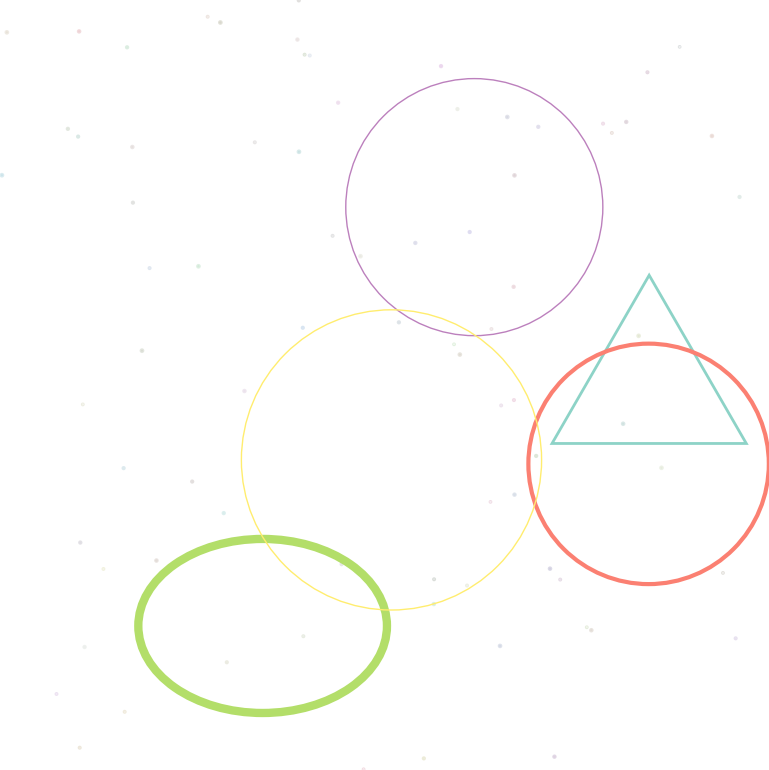[{"shape": "triangle", "thickness": 1, "radius": 0.73, "center": [0.843, 0.497]}, {"shape": "circle", "thickness": 1.5, "radius": 0.78, "center": [0.842, 0.398]}, {"shape": "oval", "thickness": 3, "radius": 0.81, "center": [0.341, 0.187]}, {"shape": "circle", "thickness": 0.5, "radius": 0.83, "center": [0.616, 0.731]}, {"shape": "circle", "thickness": 0.5, "radius": 0.97, "center": [0.508, 0.403]}]